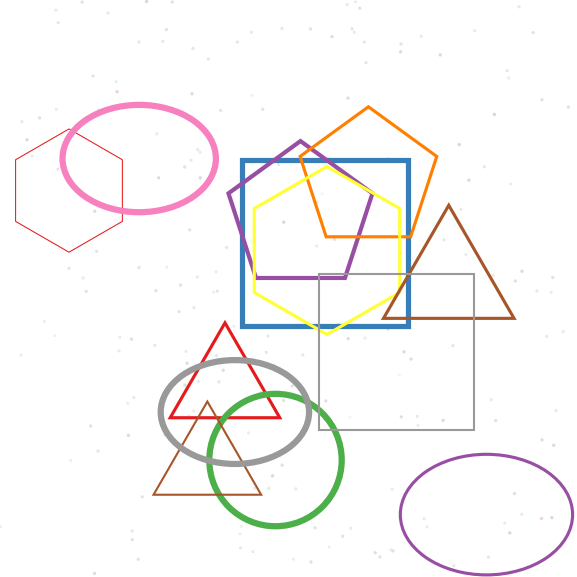[{"shape": "hexagon", "thickness": 0.5, "radius": 0.53, "center": [0.119, 0.669]}, {"shape": "triangle", "thickness": 1.5, "radius": 0.55, "center": [0.39, 0.331]}, {"shape": "square", "thickness": 2.5, "radius": 0.72, "center": [0.563, 0.579]}, {"shape": "circle", "thickness": 3, "radius": 0.57, "center": [0.477, 0.203]}, {"shape": "pentagon", "thickness": 2, "radius": 0.66, "center": [0.52, 0.624]}, {"shape": "oval", "thickness": 1.5, "radius": 0.75, "center": [0.842, 0.108]}, {"shape": "pentagon", "thickness": 1.5, "radius": 0.62, "center": [0.638, 0.69]}, {"shape": "hexagon", "thickness": 1.5, "radius": 0.73, "center": [0.566, 0.565]}, {"shape": "triangle", "thickness": 1, "radius": 0.54, "center": [0.359, 0.196]}, {"shape": "triangle", "thickness": 1.5, "radius": 0.65, "center": [0.777, 0.513]}, {"shape": "oval", "thickness": 3, "radius": 0.66, "center": [0.241, 0.725]}, {"shape": "oval", "thickness": 3, "radius": 0.64, "center": [0.407, 0.286]}, {"shape": "square", "thickness": 1, "radius": 0.67, "center": [0.687, 0.39]}]